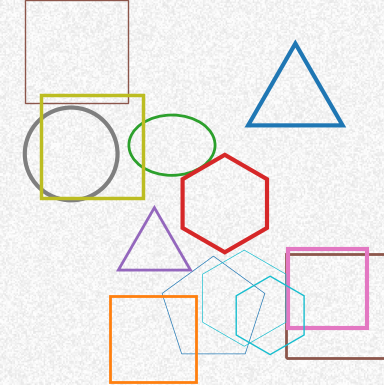[{"shape": "pentagon", "thickness": 0.5, "radius": 0.7, "center": [0.554, 0.194]}, {"shape": "triangle", "thickness": 3, "radius": 0.71, "center": [0.767, 0.745]}, {"shape": "square", "thickness": 2, "radius": 0.56, "center": [0.398, 0.12]}, {"shape": "oval", "thickness": 2, "radius": 0.56, "center": [0.447, 0.623]}, {"shape": "hexagon", "thickness": 3, "radius": 0.63, "center": [0.584, 0.471]}, {"shape": "triangle", "thickness": 2, "radius": 0.54, "center": [0.401, 0.353]}, {"shape": "square", "thickness": 1, "radius": 0.67, "center": [0.2, 0.865]}, {"shape": "square", "thickness": 2, "radius": 0.68, "center": [0.878, 0.205]}, {"shape": "square", "thickness": 3, "radius": 0.51, "center": [0.851, 0.251]}, {"shape": "circle", "thickness": 3, "radius": 0.6, "center": [0.185, 0.6]}, {"shape": "square", "thickness": 2.5, "radius": 0.67, "center": [0.239, 0.62]}, {"shape": "hexagon", "thickness": 0.5, "radius": 0.62, "center": [0.634, 0.225]}, {"shape": "hexagon", "thickness": 1, "radius": 0.51, "center": [0.702, 0.181]}]